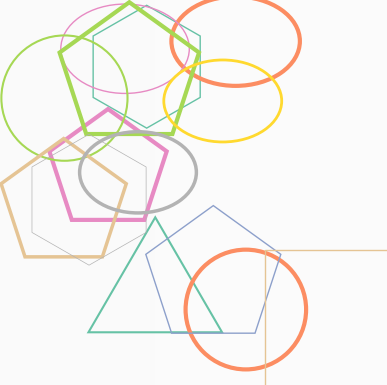[{"shape": "hexagon", "thickness": 1, "radius": 0.8, "center": [0.379, 0.827]}, {"shape": "triangle", "thickness": 1.5, "radius": 1.0, "center": [0.401, 0.236]}, {"shape": "circle", "thickness": 3, "radius": 0.78, "center": [0.634, 0.196]}, {"shape": "oval", "thickness": 3, "radius": 0.83, "center": [0.608, 0.893]}, {"shape": "pentagon", "thickness": 1, "radius": 0.92, "center": [0.55, 0.283]}, {"shape": "pentagon", "thickness": 3, "radius": 0.8, "center": [0.279, 0.558]}, {"shape": "oval", "thickness": 1, "radius": 0.83, "center": [0.323, 0.873]}, {"shape": "circle", "thickness": 1.5, "radius": 0.81, "center": [0.166, 0.745]}, {"shape": "pentagon", "thickness": 3, "radius": 0.95, "center": [0.334, 0.805]}, {"shape": "oval", "thickness": 2, "radius": 0.76, "center": [0.575, 0.738]}, {"shape": "square", "thickness": 1, "radius": 0.99, "center": [0.883, 0.151]}, {"shape": "pentagon", "thickness": 2.5, "radius": 0.85, "center": [0.164, 0.47]}, {"shape": "hexagon", "thickness": 0.5, "radius": 0.85, "center": [0.23, 0.481]}, {"shape": "oval", "thickness": 2.5, "radius": 0.75, "center": [0.356, 0.552]}]